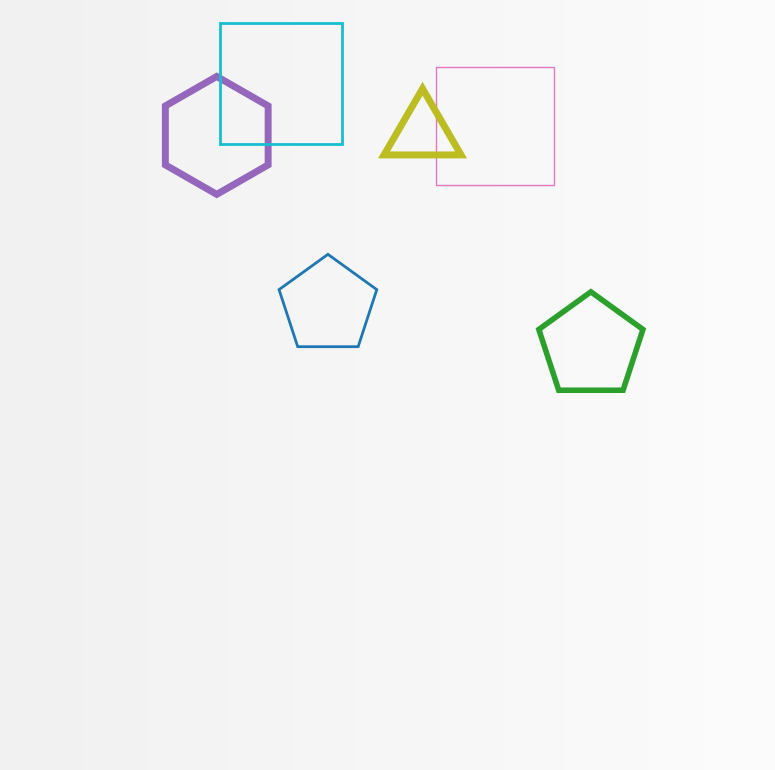[{"shape": "pentagon", "thickness": 1, "radius": 0.33, "center": [0.423, 0.603]}, {"shape": "pentagon", "thickness": 2, "radius": 0.35, "center": [0.762, 0.55]}, {"shape": "hexagon", "thickness": 2.5, "radius": 0.38, "center": [0.28, 0.824]}, {"shape": "square", "thickness": 0.5, "radius": 0.38, "center": [0.639, 0.836]}, {"shape": "triangle", "thickness": 2.5, "radius": 0.29, "center": [0.545, 0.827]}, {"shape": "square", "thickness": 1, "radius": 0.39, "center": [0.363, 0.891]}]